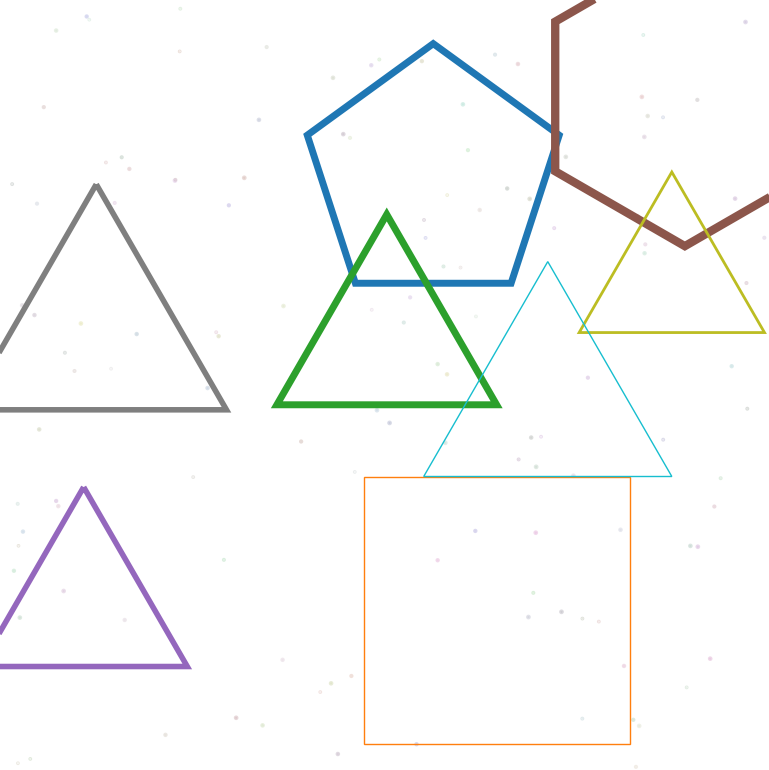[{"shape": "pentagon", "thickness": 2.5, "radius": 0.86, "center": [0.563, 0.771]}, {"shape": "square", "thickness": 0.5, "radius": 0.87, "center": [0.646, 0.208]}, {"shape": "triangle", "thickness": 2.5, "radius": 0.82, "center": [0.502, 0.557]}, {"shape": "triangle", "thickness": 2, "radius": 0.78, "center": [0.109, 0.212]}, {"shape": "hexagon", "thickness": 3, "radius": 0.97, "center": [0.889, 0.875]}, {"shape": "triangle", "thickness": 2, "radius": 0.98, "center": [0.125, 0.565]}, {"shape": "triangle", "thickness": 1, "radius": 0.69, "center": [0.872, 0.638]}, {"shape": "triangle", "thickness": 0.5, "radius": 0.93, "center": [0.711, 0.474]}]